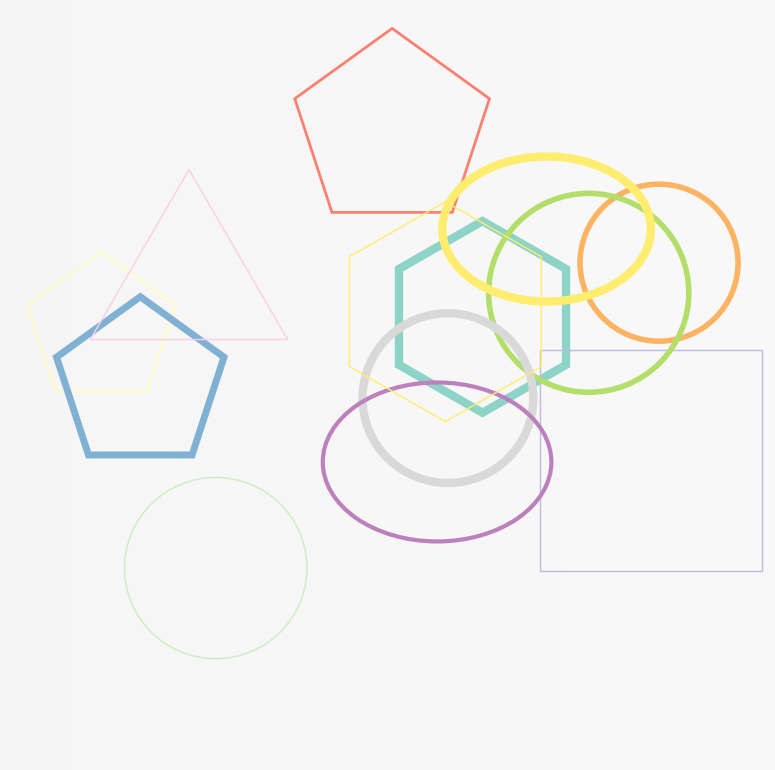[{"shape": "hexagon", "thickness": 3, "radius": 0.62, "center": [0.623, 0.588]}, {"shape": "pentagon", "thickness": 0.5, "radius": 0.5, "center": [0.131, 0.573]}, {"shape": "square", "thickness": 0.5, "radius": 0.72, "center": [0.84, 0.402]}, {"shape": "pentagon", "thickness": 1, "radius": 0.66, "center": [0.506, 0.831]}, {"shape": "pentagon", "thickness": 2.5, "radius": 0.57, "center": [0.181, 0.501]}, {"shape": "circle", "thickness": 2, "radius": 0.51, "center": [0.85, 0.659]}, {"shape": "circle", "thickness": 2, "radius": 0.65, "center": [0.76, 0.62]}, {"shape": "triangle", "thickness": 0.5, "radius": 0.74, "center": [0.244, 0.633]}, {"shape": "circle", "thickness": 3, "radius": 0.55, "center": [0.578, 0.483]}, {"shape": "oval", "thickness": 1.5, "radius": 0.74, "center": [0.564, 0.4]}, {"shape": "circle", "thickness": 0.5, "radius": 0.59, "center": [0.278, 0.262]}, {"shape": "oval", "thickness": 3, "radius": 0.67, "center": [0.705, 0.703]}, {"shape": "hexagon", "thickness": 0.5, "radius": 0.71, "center": [0.575, 0.595]}]